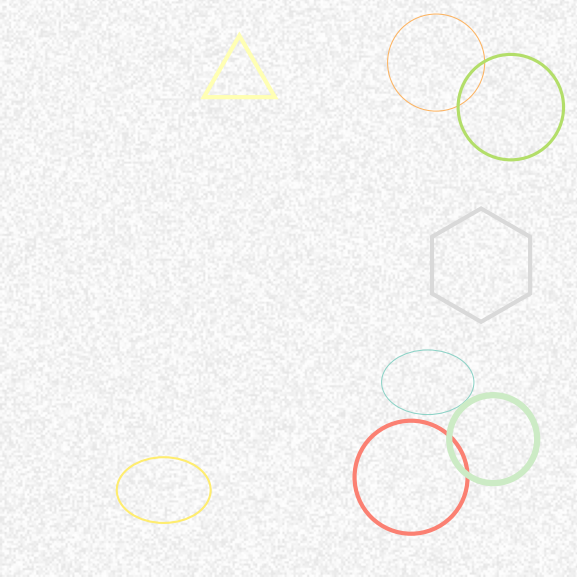[{"shape": "oval", "thickness": 0.5, "radius": 0.4, "center": [0.741, 0.337]}, {"shape": "triangle", "thickness": 2, "radius": 0.36, "center": [0.414, 0.866]}, {"shape": "circle", "thickness": 2, "radius": 0.49, "center": [0.712, 0.173]}, {"shape": "circle", "thickness": 0.5, "radius": 0.42, "center": [0.755, 0.891]}, {"shape": "circle", "thickness": 1.5, "radius": 0.46, "center": [0.885, 0.814]}, {"shape": "hexagon", "thickness": 2, "radius": 0.49, "center": [0.833, 0.54]}, {"shape": "circle", "thickness": 3, "radius": 0.38, "center": [0.854, 0.239]}, {"shape": "oval", "thickness": 1, "radius": 0.41, "center": [0.283, 0.151]}]